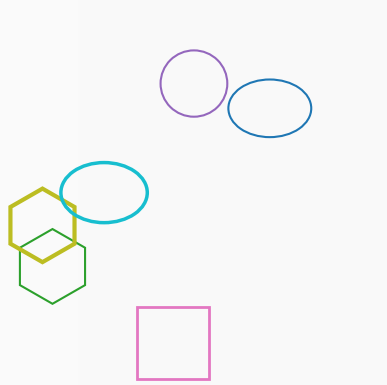[{"shape": "oval", "thickness": 1.5, "radius": 0.53, "center": [0.696, 0.719]}, {"shape": "hexagon", "thickness": 1.5, "radius": 0.49, "center": [0.135, 0.308]}, {"shape": "circle", "thickness": 1.5, "radius": 0.43, "center": [0.5, 0.783]}, {"shape": "square", "thickness": 2, "radius": 0.47, "center": [0.447, 0.109]}, {"shape": "hexagon", "thickness": 3, "radius": 0.48, "center": [0.11, 0.415]}, {"shape": "oval", "thickness": 2.5, "radius": 0.56, "center": [0.269, 0.5]}]